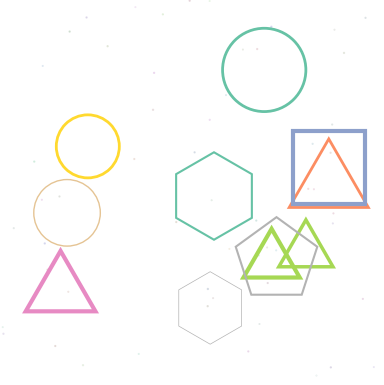[{"shape": "circle", "thickness": 2, "radius": 0.54, "center": [0.686, 0.818]}, {"shape": "hexagon", "thickness": 1.5, "radius": 0.57, "center": [0.556, 0.491]}, {"shape": "triangle", "thickness": 2, "radius": 0.59, "center": [0.854, 0.52]}, {"shape": "square", "thickness": 3, "radius": 0.47, "center": [0.854, 0.565]}, {"shape": "triangle", "thickness": 3, "radius": 0.52, "center": [0.157, 0.244]}, {"shape": "triangle", "thickness": 3, "radius": 0.42, "center": [0.705, 0.321]}, {"shape": "triangle", "thickness": 2.5, "radius": 0.41, "center": [0.795, 0.348]}, {"shape": "circle", "thickness": 2, "radius": 0.41, "center": [0.228, 0.62]}, {"shape": "circle", "thickness": 1, "radius": 0.43, "center": [0.174, 0.447]}, {"shape": "hexagon", "thickness": 0.5, "radius": 0.47, "center": [0.546, 0.2]}, {"shape": "pentagon", "thickness": 1.5, "radius": 0.56, "center": [0.718, 0.325]}]